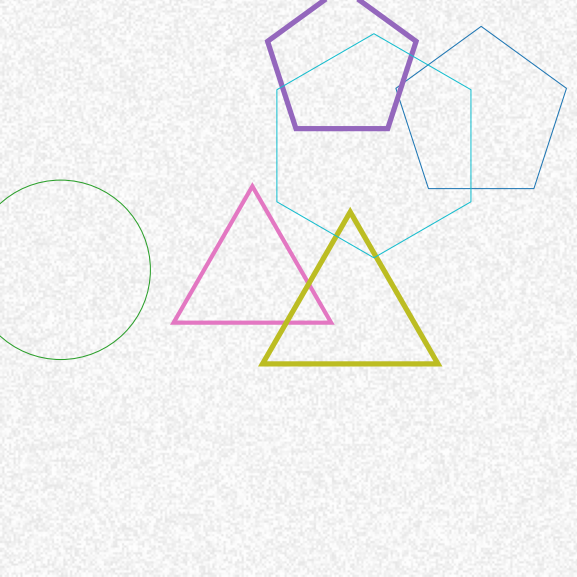[{"shape": "pentagon", "thickness": 0.5, "radius": 0.78, "center": [0.833, 0.798]}, {"shape": "circle", "thickness": 0.5, "radius": 0.78, "center": [0.105, 0.532]}, {"shape": "pentagon", "thickness": 2.5, "radius": 0.68, "center": [0.592, 0.886]}, {"shape": "triangle", "thickness": 2, "radius": 0.79, "center": [0.437, 0.519]}, {"shape": "triangle", "thickness": 2.5, "radius": 0.88, "center": [0.606, 0.457]}, {"shape": "hexagon", "thickness": 0.5, "radius": 0.97, "center": [0.647, 0.747]}]